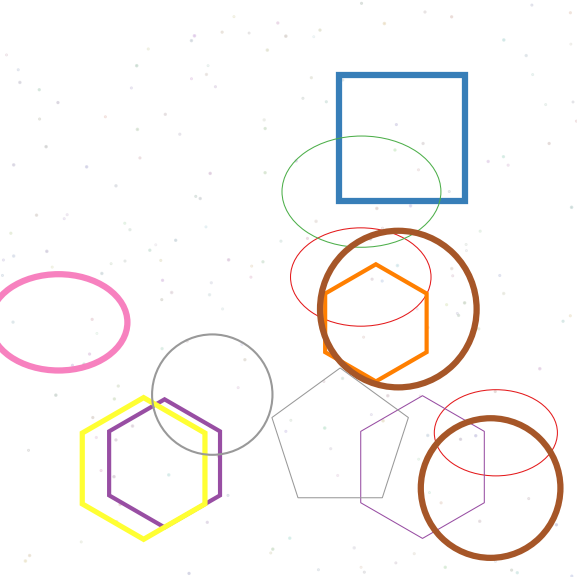[{"shape": "oval", "thickness": 0.5, "radius": 0.53, "center": [0.859, 0.25]}, {"shape": "oval", "thickness": 0.5, "radius": 0.61, "center": [0.625, 0.519]}, {"shape": "square", "thickness": 3, "radius": 0.54, "center": [0.696, 0.76]}, {"shape": "oval", "thickness": 0.5, "radius": 0.69, "center": [0.626, 0.667]}, {"shape": "hexagon", "thickness": 0.5, "radius": 0.62, "center": [0.732, 0.19]}, {"shape": "hexagon", "thickness": 2, "radius": 0.55, "center": [0.285, 0.197]}, {"shape": "hexagon", "thickness": 2, "radius": 0.51, "center": [0.651, 0.44]}, {"shape": "hexagon", "thickness": 2.5, "radius": 0.61, "center": [0.249, 0.188]}, {"shape": "circle", "thickness": 3, "radius": 0.68, "center": [0.69, 0.464]}, {"shape": "circle", "thickness": 3, "radius": 0.6, "center": [0.85, 0.154]}, {"shape": "oval", "thickness": 3, "radius": 0.6, "center": [0.102, 0.441]}, {"shape": "pentagon", "thickness": 0.5, "radius": 0.62, "center": [0.589, 0.238]}, {"shape": "circle", "thickness": 1, "radius": 0.52, "center": [0.368, 0.316]}]